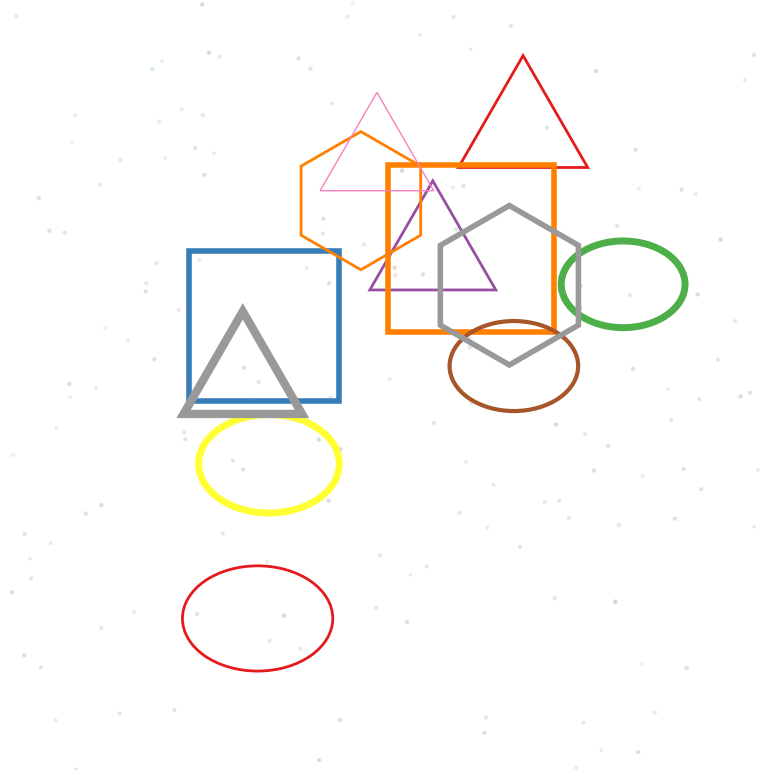[{"shape": "triangle", "thickness": 1, "radius": 0.48, "center": [0.679, 0.831]}, {"shape": "oval", "thickness": 1, "radius": 0.49, "center": [0.335, 0.197]}, {"shape": "square", "thickness": 2, "radius": 0.49, "center": [0.343, 0.576]}, {"shape": "oval", "thickness": 2.5, "radius": 0.4, "center": [0.809, 0.631]}, {"shape": "triangle", "thickness": 1, "radius": 0.47, "center": [0.562, 0.671]}, {"shape": "hexagon", "thickness": 1, "radius": 0.45, "center": [0.469, 0.739]}, {"shape": "square", "thickness": 2, "radius": 0.54, "center": [0.612, 0.677]}, {"shape": "oval", "thickness": 2.5, "radius": 0.46, "center": [0.349, 0.398]}, {"shape": "oval", "thickness": 1.5, "radius": 0.42, "center": [0.667, 0.525]}, {"shape": "triangle", "thickness": 0.5, "radius": 0.43, "center": [0.49, 0.795]}, {"shape": "hexagon", "thickness": 2, "radius": 0.52, "center": [0.662, 0.63]}, {"shape": "triangle", "thickness": 3, "radius": 0.44, "center": [0.315, 0.507]}]